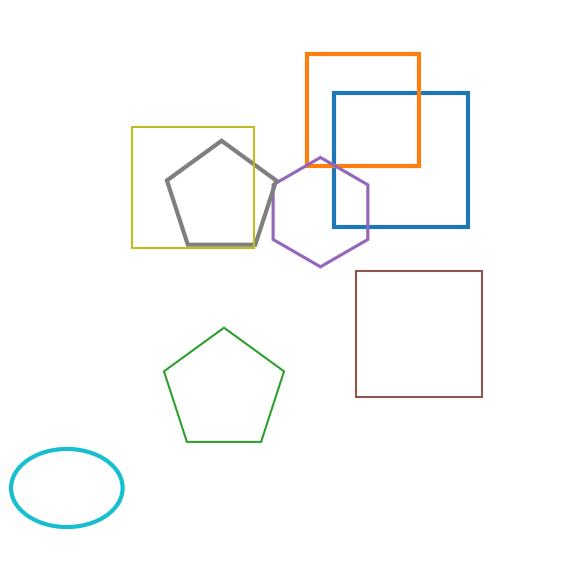[{"shape": "square", "thickness": 2, "radius": 0.58, "center": [0.694, 0.722]}, {"shape": "square", "thickness": 2, "radius": 0.48, "center": [0.628, 0.808]}, {"shape": "pentagon", "thickness": 1, "radius": 0.55, "center": [0.388, 0.322]}, {"shape": "hexagon", "thickness": 1.5, "radius": 0.47, "center": [0.555, 0.632]}, {"shape": "square", "thickness": 1, "radius": 0.54, "center": [0.726, 0.421]}, {"shape": "pentagon", "thickness": 2, "radius": 0.5, "center": [0.384, 0.656]}, {"shape": "square", "thickness": 1, "radius": 0.53, "center": [0.334, 0.674]}, {"shape": "oval", "thickness": 2, "radius": 0.48, "center": [0.116, 0.154]}]